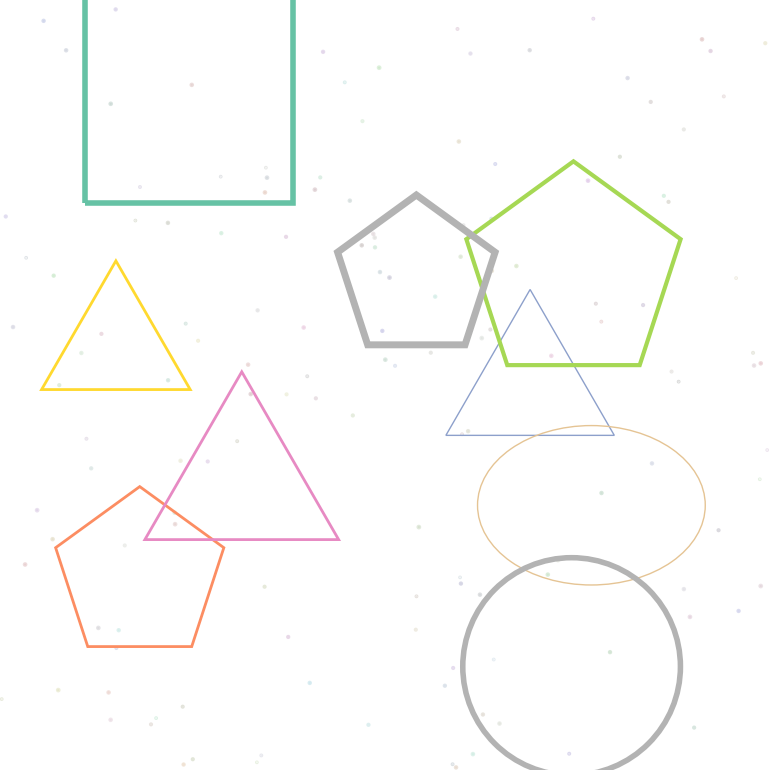[{"shape": "square", "thickness": 2, "radius": 0.68, "center": [0.245, 0.871]}, {"shape": "pentagon", "thickness": 1, "radius": 0.57, "center": [0.181, 0.253]}, {"shape": "triangle", "thickness": 0.5, "radius": 0.63, "center": [0.688, 0.498]}, {"shape": "triangle", "thickness": 1, "radius": 0.73, "center": [0.314, 0.372]}, {"shape": "pentagon", "thickness": 1.5, "radius": 0.73, "center": [0.745, 0.644]}, {"shape": "triangle", "thickness": 1, "radius": 0.56, "center": [0.151, 0.55]}, {"shape": "oval", "thickness": 0.5, "radius": 0.74, "center": [0.768, 0.344]}, {"shape": "pentagon", "thickness": 2.5, "radius": 0.54, "center": [0.541, 0.639]}, {"shape": "circle", "thickness": 2, "radius": 0.71, "center": [0.742, 0.134]}]